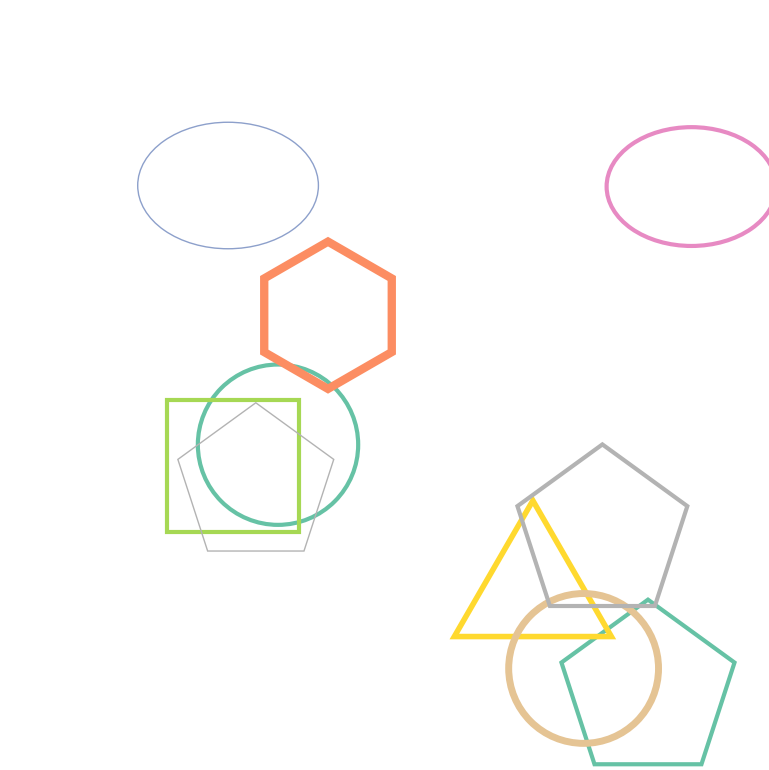[{"shape": "pentagon", "thickness": 1.5, "radius": 0.59, "center": [0.842, 0.103]}, {"shape": "circle", "thickness": 1.5, "radius": 0.52, "center": [0.361, 0.422]}, {"shape": "hexagon", "thickness": 3, "radius": 0.48, "center": [0.426, 0.591]}, {"shape": "oval", "thickness": 0.5, "radius": 0.59, "center": [0.296, 0.759]}, {"shape": "oval", "thickness": 1.5, "radius": 0.55, "center": [0.898, 0.758]}, {"shape": "square", "thickness": 1.5, "radius": 0.43, "center": [0.303, 0.395]}, {"shape": "triangle", "thickness": 2, "radius": 0.59, "center": [0.692, 0.232]}, {"shape": "circle", "thickness": 2.5, "radius": 0.49, "center": [0.758, 0.132]}, {"shape": "pentagon", "thickness": 0.5, "radius": 0.53, "center": [0.332, 0.37]}, {"shape": "pentagon", "thickness": 1.5, "radius": 0.58, "center": [0.782, 0.307]}]